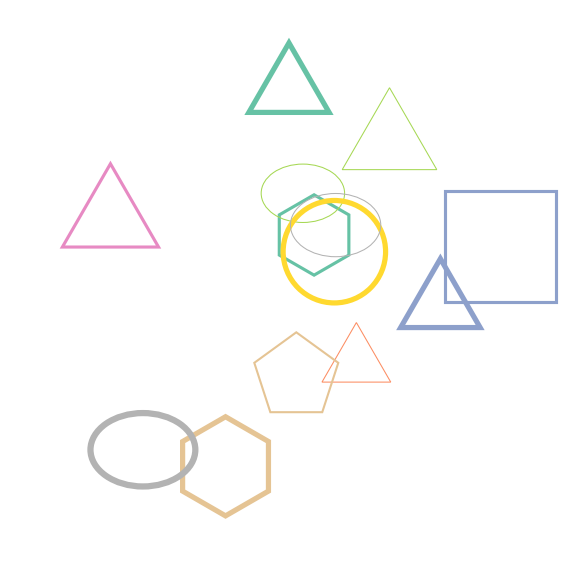[{"shape": "triangle", "thickness": 2.5, "radius": 0.4, "center": [0.5, 0.845]}, {"shape": "hexagon", "thickness": 1.5, "radius": 0.35, "center": [0.544, 0.592]}, {"shape": "triangle", "thickness": 0.5, "radius": 0.34, "center": [0.617, 0.372]}, {"shape": "triangle", "thickness": 2.5, "radius": 0.4, "center": [0.763, 0.472]}, {"shape": "square", "thickness": 1.5, "radius": 0.48, "center": [0.867, 0.572]}, {"shape": "triangle", "thickness": 1.5, "radius": 0.48, "center": [0.191, 0.619]}, {"shape": "triangle", "thickness": 0.5, "radius": 0.47, "center": [0.674, 0.753]}, {"shape": "oval", "thickness": 0.5, "radius": 0.36, "center": [0.524, 0.664]}, {"shape": "circle", "thickness": 2.5, "radius": 0.44, "center": [0.579, 0.563]}, {"shape": "pentagon", "thickness": 1, "radius": 0.38, "center": [0.513, 0.347]}, {"shape": "hexagon", "thickness": 2.5, "radius": 0.43, "center": [0.391, 0.192]}, {"shape": "oval", "thickness": 3, "radius": 0.45, "center": [0.247, 0.22]}, {"shape": "oval", "thickness": 0.5, "radius": 0.39, "center": [0.581, 0.609]}]